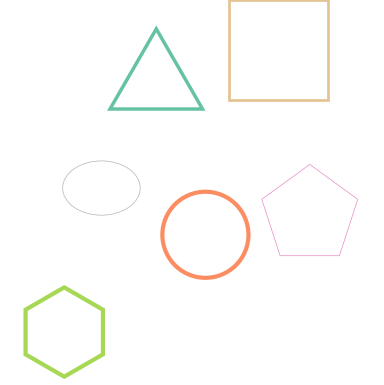[{"shape": "triangle", "thickness": 2.5, "radius": 0.69, "center": [0.406, 0.786]}, {"shape": "circle", "thickness": 3, "radius": 0.56, "center": [0.534, 0.39]}, {"shape": "pentagon", "thickness": 0.5, "radius": 0.66, "center": [0.805, 0.442]}, {"shape": "hexagon", "thickness": 3, "radius": 0.58, "center": [0.167, 0.138]}, {"shape": "square", "thickness": 2, "radius": 0.65, "center": [0.723, 0.87]}, {"shape": "oval", "thickness": 0.5, "radius": 0.5, "center": [0.263, 0.512]}]